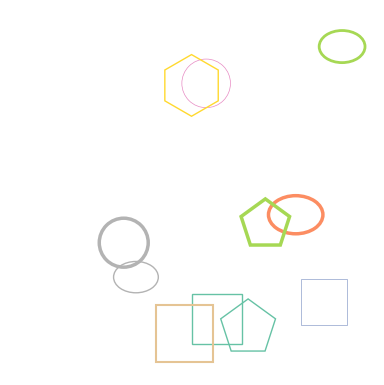[{"shape": "square", "thickness": 1, "radius": 0.33, "center": [0.565, 0.171]}, {"shape": "pentagon", "thickness": 1, "radius": 0.37, "center": [0.644, 0.149]}, {"shape": "oval", "thickness": 2.5, "radius": 0.35, "center": [0.768, 0.442]}, {"shape": "square", "thickness": 0.5, "radius": 0.3, "center": [0.842, 0.215]}, {"shape": "circle", "thickness": 0.5, "radius": 0.32, "center": [0.535, 0.783]}, {"shape": "pentagon", "thickness": 2.5, "radius": 0.33, "center": [0.689, 0.417]}, {"shape": "oval", "thickness": 2, "radius": 0.3, "center": [0.889, 0.879]}, {"shape": "hexagon", "thickness": 1, "radius": 0.4, "center": [0.497, 0.778]}, {"shape": "square", "thickness": 1.5, "radius": 0.37, "center": [0.479, 0.133]}, {"shape": "oval", "thickness": 1, "radius": 0.29, "center": [0.353, 0.28]}, {"shape": "circle", "thickness": 2.5, "radius": 0.32, "center": [0.321, 0.37]}]